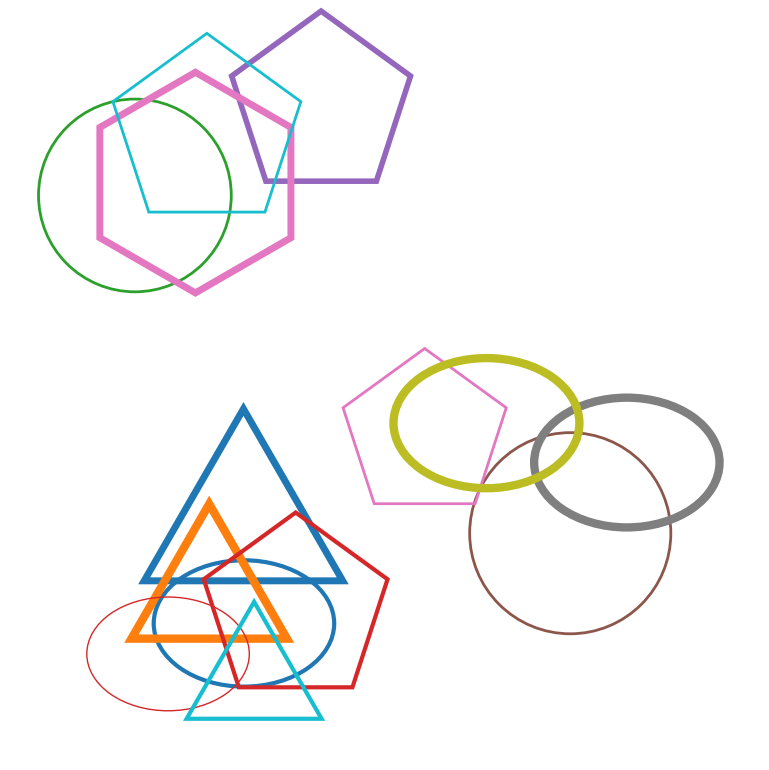[{"shape": "triangle", "thickness": 2.5, "radius": 0.74, "center": [0.316, 0.32]}, {"shape": "oval", "thickness": 1.5, "radius": 0.59, "center": [0.317, 0.19]}, {"shape": "triangle", "thickness": 3, "radius": 0.58, "center": [0.272, 0.229]}, {"shape": "circle", "thickness": 1, "radius": 0.63, "center": [0.175, 0.746]}, {"shape": "oval", "thickness": 0.5, "radius": 0.53, "center": [0.218, 0.151]}, {"shape": "pentagon", "thickness": 1.5, "radius": 0.63, "center": [0.384, 0.209]}, {"shape": "pentagon", "thickness": 2, "radius": 0.61, "center": [0.417, 0.864]}, {"shape": "circle", "thickness": 1, "radius": 0.65, "center": [0.741, 0.308]}, {"shape": "hexagon", "thickness": 2.5, "radius": 0.72, "center": [0.254, 0.763]}, {"shape": "pentagon", "thickness": 1, "radius": 0.56, "center": [0.552, 0.436]}, {"shape": "oval", "thickness": 3, "radius": 0.6, "center": [0.814, 0.399]}, {"shape": "oval", "thickness": 3, "radius": 0.6, "center": [0.632, 0.45]}, {"shape": "triangle", "thickness": 1.5, "radius": 0.51, "center": [0.33, 0.117]}, {"shape": "pentagon", "thickness": 1, "radius": 0.64, "center": [0.269, 0.828]}]